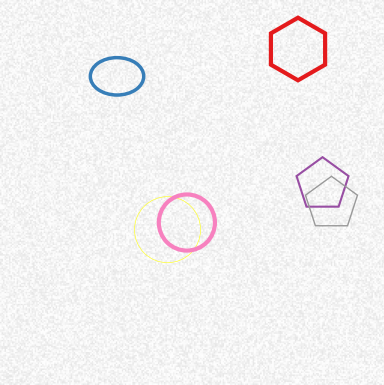[{"shape": "hexagon", "thickness": 3, "radius": 0.41, "center": [0.774, 0.873]}, {"shape": "oval", "thickness": 2.5, "radius": 0.35, "center": [0.304, 0.802]}, {"shape": "pentagon", "thickness": 1.5, "radius": 0.36, "center": [0.838, 0.521]}, {"shape": "circle", "thickness": 0.5, "radius": 0.43, "center": [0.435, 0.403]}, {"shape": "circle", "thickness": 3, "radius": 0.36, "center": [0.485, 0.422]}, {"shape": "pentagon", "thickness": 1, "radius": 0.36, "center": [0.861, 0.471]}]